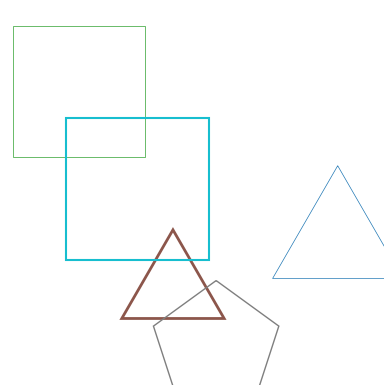[{"shape": "triangle", "thickness": 0.5, "radius": 0.98, "center": [0.877, 0.374]}, {"shape": "square", "thickness": 0.5, "radius": 0.85, "center": [0.206, 0.763]}, {"shape": "triangle", "thickness": 2, "radius": 0.77, "center": [0.449, 0.25]}, {"shape": "pentagon", "thickness": 1, "radius": 0.86, "center": [0.561, 0.1]}, {"shape": "square", "thickness": 1.5, "radius": 0.92, "center": [0.357, 0.509]}]